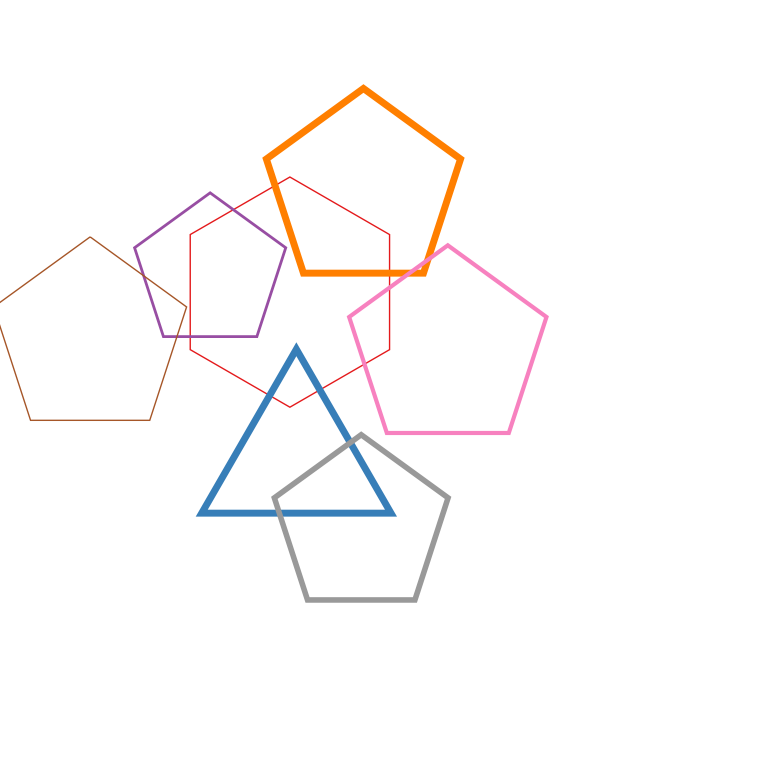[{"shape": "hexagon", "thickness": 0.5, "radius": 0.75, "center": [0.376, 0.621]}, {"shape": "triangle", "thickness": 2.5, "radius": 0.71, "center": [0.385, 0.405]}, {"shape": "pentagon", "thickness": 1, "radius": 0.52, "center": [0.273, 0.646]}, {"shape": "pentagon", "thickness": 2.5, "radius": 0.66, "center": [0.472, 0.753]}, {"shape": "pentagon", "thickness": 0.5, "radius": 0.66, "center": [0.117, 0.561]}, {"shape": "pentagon", "thickness": 1.5, "radius": 0.67, "center": [0.582, 0.547]}, {"shape": "pentagon", "thickness": 2, "radius": 0.59, "center": [0.469, 0.317]}]